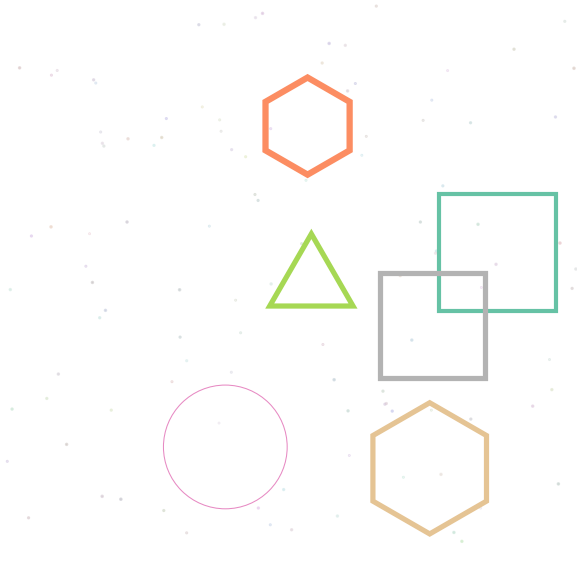[{"shape": "square", "thickness": 2, "radius": 0.51, "center": [0.861, 0.562]}, {"shape": "hexagon", "thickness": 3, "radius": 0.42, "center": [0.533, 0.781]}, {"shape": "circle", "thickness": 0.5, "radius": 0.54, "center": [0.39, 0.225]}, {"shape": "triangle", "thickness": 2.5, "radius": 0.42, "center": [0.539, 0.511]}, {"shape": "hexagon", "thickness": 2.5, "radius": 0.57, "center": [0.744, 0.188]}, {"shape": "square", "thickness": 2.5, "radius": 0.45, "center": [0.749, 0.435]}]